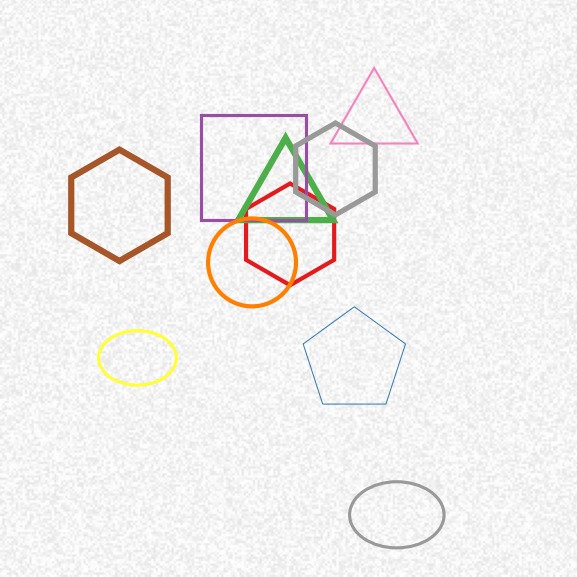[{"shape": "hexagon", "thickness": 2, "radius": 0.44, "center": [0.502, 0.593]}, {"shape": "pentagon", "thickness": 0.5, "radius": 0.47, "center": [0.614, 0.375]}, {"shape": "triangle", "thickness": 3, "radius": 0.47, "center": [0.495, 0.665]}, {"shape": "square", "thickness": 1.5, "radius": 0.45, "center": [0.439, 0.709]}, {"shape": "circle", "thickness": 2, "radius": 0.38, "center": [0.436, 0.545]}, {"shape": "oval", "thickness": 1.5, "radius": 0.34, "center": [0.238, 0.379]}, {"shape": "hexagon", "thickness": 3, "radius": 0.48, "center": [0.207, 0.644]}, {"shape": "triangle", "thickness": 1, "radius": 0.44, "center": [0.648, 0.794]}, {"shape": "hexagon", "thickness": 2.5, "radius": 0.4, "center": [0.581, 0.707]}, {"shape": "oval", "thickness": 1.5, "radius": 0.41, "center": [0.687, 0.108]}]